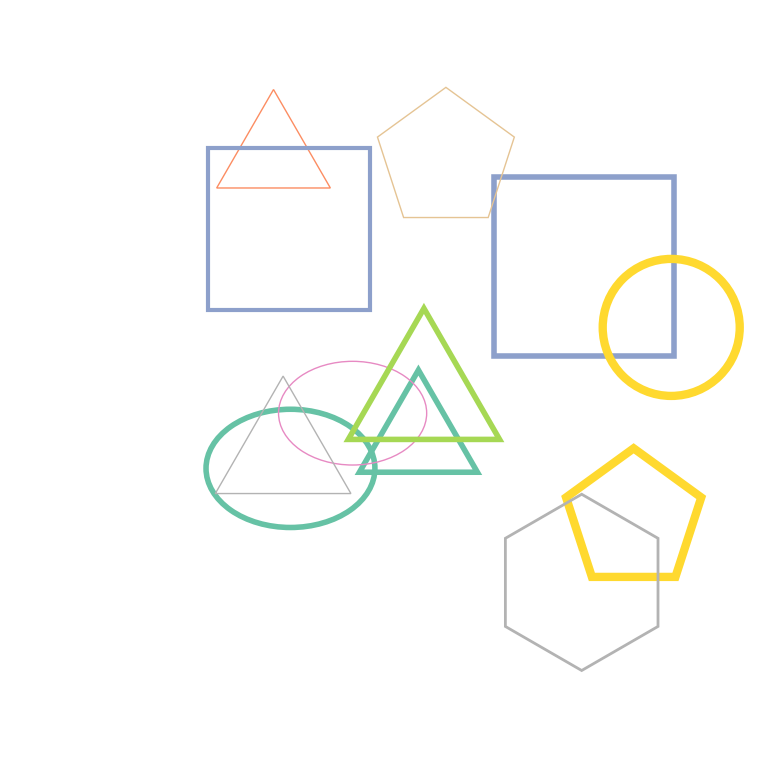[{"shape": "oval", "thickness": 2, "radius": 0.55, "center": [0.377, 0.392]}, {"shape": "triangle", "thickness": 2, "radius": 0.44, "center": [0.543, 0.431]}, {"shape": "triangle", "thickness": 0.5, "radius": 0.43, "center": [0.355, 0.798]}, {"shape": "square", "thickness": 2, "radius": 0.58, "center": [0.759, 0.654]}, {"shape": "square", "thickness": 1.5, "radius": 0.53, "center": [0.376, 0.703]}, {"shape": "oval", "thickness": 0.5, "radius": 0.48, "center": [0.458, 0.463]}, {"shape": "triangle", "thickness": 2, "radius": 0.57, "center": [0.551, 0.486]}, {"shape": "pentagon", "thickness": 3, "radius": 0.46, "center": [0.823, 0.325]}, {"shape": "circle", "thickness": 3, "radius": 0.44, "center": [0.872, 0.575]}, {"shape": "pentagon", "thickness": 0.5, "radius": 0.47, "center": [0.579, 0.793]}, {"shape": "triangle", "thickness": 0.5, "radius": 0.51, "center": [0.368, 0.41]}, {"shape": "hexagon", "thickness": 1, "radius": 0.57, "center": [0.755, 0.244]}]